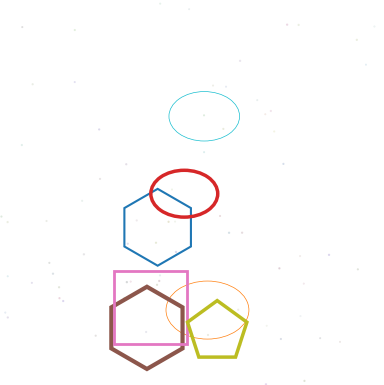[{"shape": "hexagon", "thickness": 1.5, "radius": 0.5, "center": [0.409, 0.41]}, {"shape": "oval", "thickness": 0.5, "radius": 0.54, "center": [0.539, 0.195]}, {"shape": "oval", "thickness": 2.5, "radius": 0.43, "center": [0.479, 0.497]}, {"shape": "hexagon", "thickness": 3, "radius": 0.53, "center": [0.382, 0.148]}, {"shape": "square", "thickness": 2, "radius": 0.47, "center": [0.391, 0.201]}, {"shape": "pentagon", "thickness": 2.5, "radius": 0.41, "center": [0.564, 0.138]}, {"shape": "oval", "thickness": 0.5, "radius": 0.46, "center": [0.531, 0.698]}]